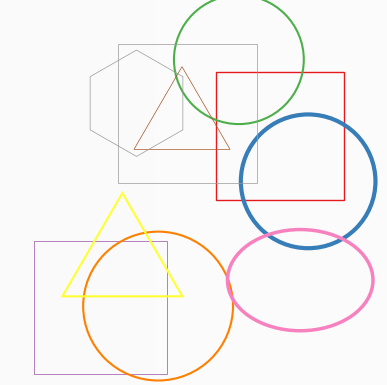[{"shape": "square", "thickness": 1, "radius": 0.83, "center": [0.722, 0.646]}, {"shape": "circle", "thickness": 3, "radius": 0.87, "center": [0.795, 0.529]}, {"shape": "circle", "thickness": 1.5, "radius": 0.84, "center": [0.616, 0.845]}, {"shape": "square", "thickness": 0.5, "radius": 0.86, "center": [0.259, 0.202]}, {"shape": "circle", "thickness": 1.5, "radius": 0.97, "center": [0.408, 0.205]}, {"shape": "triangle", "thickness": 1.5, "radius": 0.89, "center": [0.316, 0.32]}, {"shape": "triangle", "thickness": 0.5, "radius": 0.72, "center": [0.47, 0.684]}, {"shape": "oval", "thickness": 2.5, "radius": 0.94, "center": [0.775, 0.272]}, {"shape": "hexagon", "thickness": 0.5, "radius": 0.69, "center": [0.352, 0.732]}, {"shape": "square", "thickness": 0.5, "radius": 0.9, "center": [0.484, 0.705]}]